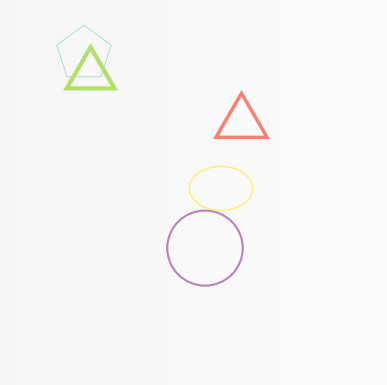[{"shape": "pentagon", "thickness": 0.5, "radius": 0.37, "center": [0.217, 0.86]}, {"shape": "triangle", "thickness": 2.5, "radius": 0.38, "center": [0.623, 0.681]}, {"shape": "triangle", "thickness": 3, "radius": 0.36, "center": [0.234, 0.806]}, {"shape": "circle", "thickness": 1.5, "radius": 0.49, "center": [0.529, 0.356]}, {"shape": "oval", "thickness": 1, "radius": 0.41, "center": [0.57, 0.511]}]